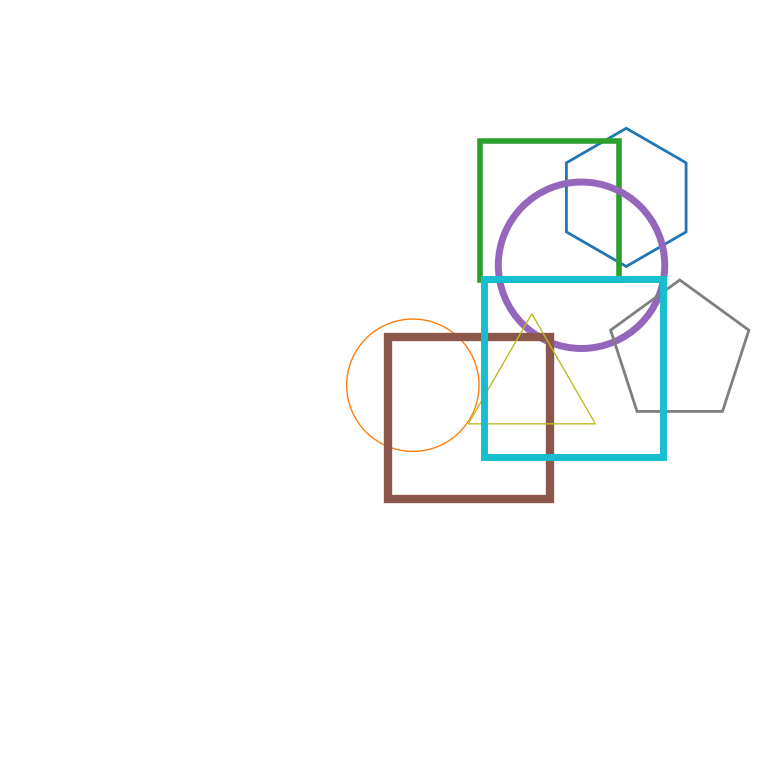[{"shape": "hexagon", "thickness": 1, "radius": 0.45, "center": [0.813, 0.744]}, {"shape": "circle", "thickness": 0.5, "radius": 0.43, "center": [0.536, 0.5]}, {"shape": "square", "thickness": 2, "radius": 0.45, "center": [0.714, 0.726]}, {"shape": "circle", "thickness": 2.5, "radius": 0.54, "center": [0.755, 0.655]}, {"shape": "square", "thickness": 3, "radius": 0.53, "center": [0.609, 0.457]}, {"shape": "pentagon", "thickness": 1, "radius": 0.47, "center": [0.883, 0.542]}, {"shape": "triangle", "thickness": 0.5, "radius": 0.48, "center": [0.691, 0.497]}, {"shape": "square", "thickness": 2.5, "radius": 0.58, "center": [0.745, 0.522]}]